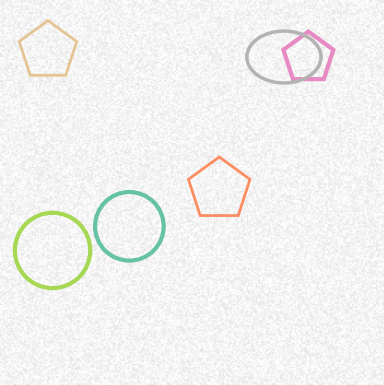[{"shape": "circle", "thickness": 3, "radius": 0.45, "center": [0.336, 0.412]}, {"shape": "pentagon", "thickness": 2, "radius": 0.42, "center": [0.569, 0.508]}, {"shape": "pentagon", "thickness": 3, "radius": 0.34, "center": [0.801, 0.85]}, {"shape": "circle", "thickness": 3, "radius": 0.49, "center": [0.136, 0.35]}, {"shape": "pentagon", "thickness": 2, "radius": 0.39, "center": [0.125, 0.868]}, {"shape": "oval", "thickness": 2.5, "radius": 0.48, "center": [0.737, 0.852]}]